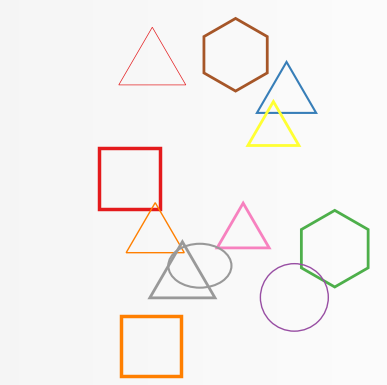[{"shape": "square", "thickness": 2.5, "radius": 0.39, "center": [0.334, 0.536]}, {"shape": "triangle", "thickness": 0.5, "radius": 0.5, "center": [0.393, 0.829]}, {"shape": "triangle", "thickness": 1.5, "radius": 0.44, "center": [0.739, 0.751]}, {"shape": "hexagon", "thickness": 2, "radius": 0.5, "center": [0.864, 0.354]}, {"shape": "circle", "thickness": 1, "radius": 0.44, "center": [0.76, 0.228]}, {"shape": "triangle", "thickness": 1, "radius": 0.43, "center": [0.401, 0.387]}, {"shape": "square", "thickness": 2.5, "radius": 0.39, "center": [0.39, 0.101]}, {"shape": "triangle", "thickness": 2, "radius": 0.38, "center": [0.706, 0.66]}, {"shape": "hexagon", "thickness": 2, "radius": 0.47, "center": [0.608, 0.858]}, {"shape": "triangle", "thickness": 2, "radius": 0.39, "center": [0.627, 0.395]}, {"shape": "triangle", "thickness": 2, "radius": 0.49, "center": [0.471, 0.275]}, {"shape": "oval", "thickness": 1.5, "radius": 0.41, "center": [0.516, 0.31]}]